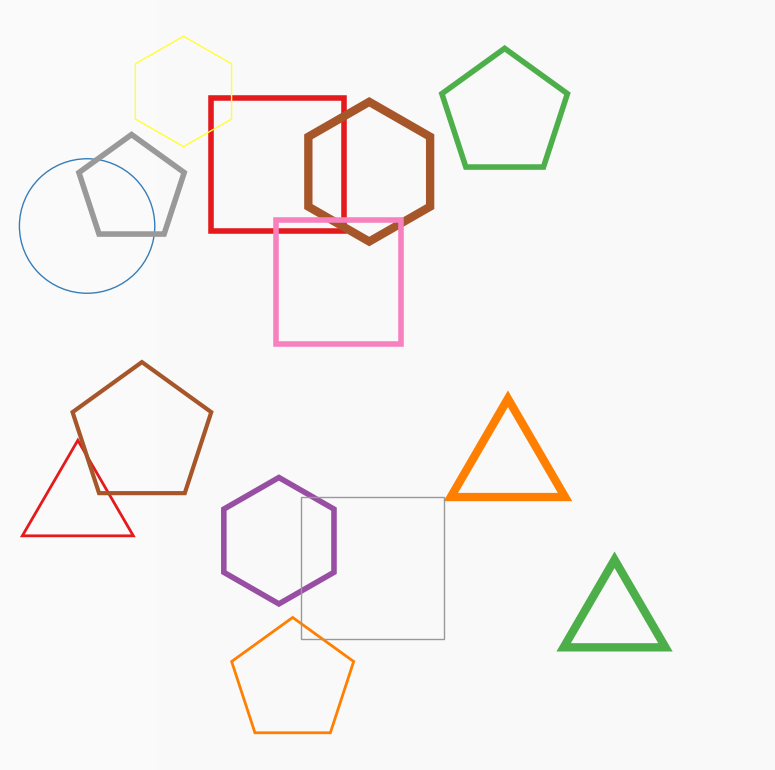[{"shape": "triangle", "thickness": 1, "radius": 0.41, "center": [0.1, 0.345]}, {"shape": "square", "thickness": 2, "radius": 0.43, "center": [0.358, 0.786]}, {"shape": "circle", "thickness": 0.5, "radius": 0.44, "center": [0.112, 0.706]}, {"shape": "triangle", "thickness": 3, "radius": 0.38, "center": [0.793, 0.197]}, {"shape": "pentagon", "thickness": 2, "radius": 0.43, "center": [0.651, 0.852]}, {"shape": "hexagon", "thickness": 2, "radius": 0.41, "center": [0.36, 0.298]}, {"shape": "pentagon", "thickness": 1, "radius": 0.41, "center": [0.378, 0.115]}, {"shape": "triangle", "thickness": 3, "radius": 0.43, "center": [0.655, 0.397]}, {"shape": "hexagon", "thickness": 0.5, "radius": 0.36, "center": [0.237, 0.881]}, {"shape": "hexagon", "thickness": 3, "radius": 0.45, "center": [0.476, 0.777]}, {"shape": "pentagon", "thickness": 1.5, "radius": 0.47, "center": [0.183, 0.436]}, {"shape": "square", "thickness": 2, "radius": 0.4, "center": [0.437, 0.634]}, {"shape": "pentagon", "thickness": 2, "radius": 0.36, "center": [0.17, 0.754]}, {"shape": "square", "thickness": 0.5, "radius": 0.46, "center": [0.481, 0.263]}]